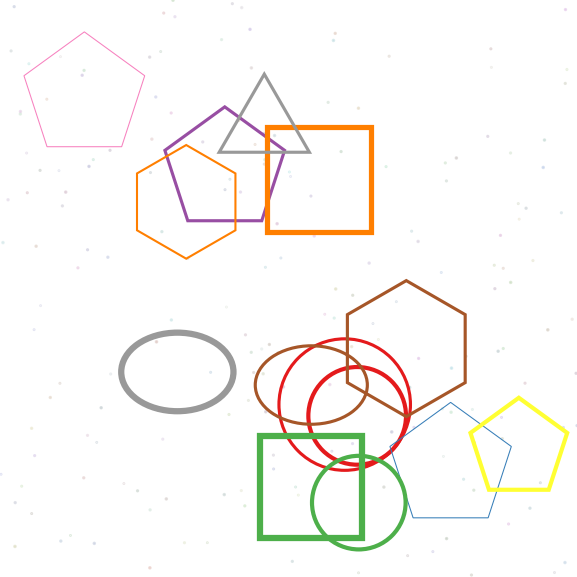[{"shape": "circle", "thickness": 1.5, "radius": 0.57, "center": [0.597, 0.299]}, {"shape": "circle", "thickness": 2, "radius": 0.42, "center": [0.618, 0.279]}, {"shape": "pentagon", "thickness": 0.5, "radius": 0.55, "center": [0.78, 0.192]}, {"shape": "square", "thickness": 3, "radius": 0.44, "center": [0.538, 0.156]}, {"shape": "circle", "thickness": 2, "radius": 0.41, "center": [0.621, 0.129]}, {"shape": "pentagon", "thickness": 1.5, "radius": 0.54, "center": [0.389, 0.705]}, {"shape": "hexagon", "thickness": 1, "radius": 0.49, "center": [0.322, 0.65]}, {"shape": "square", "thickness": 2.5, "radius": 0.45, "center": [0.553, 0.689]}, {"shape": "pentagon", "thickness": 2, "radius": 0.44, "center": [0.898, 0.222]}, {"shape": "hexagon", "thickness": 1.5, "radius": 0.59, "center": [0.704, 0.395]}, {"shape": "oval", "thickness": 1.5, "radius": 0.49, "center": [0.539, 0.332]}, {"shape": "pentagon", "thickness": 0.5, "radius": 0.55, "center": [0.146, 0.834]}, {"shape": "triangle", "thickness": 1.5, "radius": 0.45, "center": [0.458, 0.781]}, {"shape": "oval", "thickness": 3, "radius": 0.49, "center": [0.307, 0.355]}]